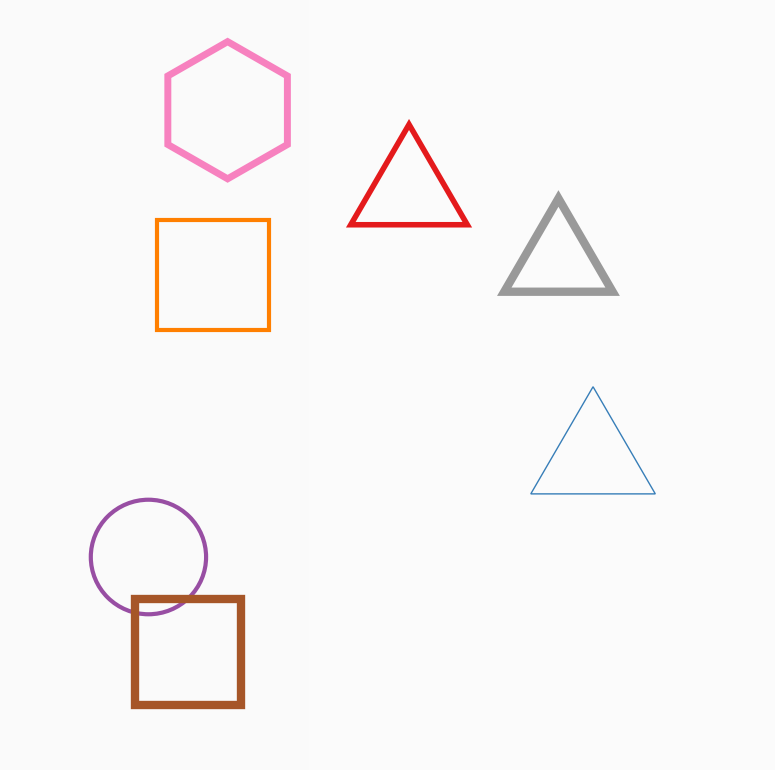[{"shape": "triangle", "thickness": 2, "radius": 0.43, "center": [0.528, 0.752]}, {"shape": "triangle", "thickness": 0.5, "radius": 0.46, "center": [0.765, 0.405]}, {"shape": "circle", "thickness": 1.5, "radius": 0.37, "center": [0.192, 0.277]}, {"shape": "square", "thickness": 1.5, "radius": 0.36, "center": [0.275, 0.643]}, {"shape": "square", "thickness": 3, "radius": 0.34, "center": [0.243, 0.153]}, {"shape": "hexagon", "thickness": 2.5, "radius": 0.45, "center": [0.294, 0.857]}, {"shape": "triangle", "thickness": 3, "radius": 0.4, "center": [0.721, 0.662]}]